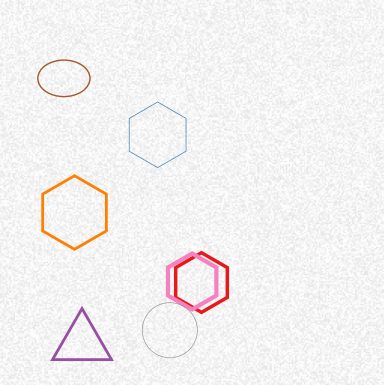[{"shape": "hexagon", "thickness": 2.5, "radius": 0.39, "center": [0.523, 0.266]}, {"shape": "hexagon", "thickness": 0.5, "radius": 0.43, "center": [0.409, 0.65]}, {"shape": "triangle", "thickness": 2, "radius": 0.44, "center": [0.213, 0.11]}, {"shape": "hexagon", "thickness": 2, "radius": 0.48, "center": [0.194, 0.448]}, {"shape": "oval", "thickness": 1, "radius": 0.34, "center": [0.166, 0.796]}, {"shape": "hexagon", "thickness": 3, "radius": 0.36, "center": [0.499, 0.269]}, {"shape": "circle", "thickness": 0.5, "radius": 0.36, "center": [0.441, 0.142]}]